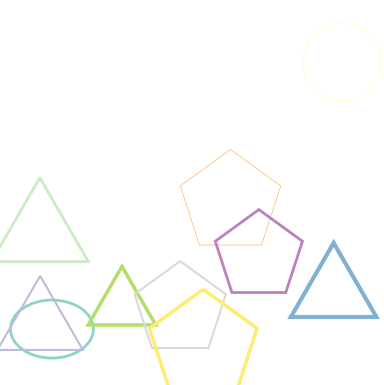[{"shape": "oval", "thickness": 2, "radius": 0.54, "center": [0.135, 0.145]}, {"shape": "circle", "thickness": 0.5, "radius": 0.5, "center": [0.888, 0.839]}, {"shape": "triangle", "thickness": 1.5, "radius": 0.64, "center": [0.104, 0.155]}, {"shape": "triangle", "thickness": 3, "radius": 0.64, "center": [0.867, 0.241]}, {"shape": "pentagon", "thickness": 0.5, "radius": 0.69, "center": [0.599, 0.475]}, {"shape": "triangle", "thickness": 2.5, "radius": 0.51, "center": [0.317, 0.207]}, {"shape": "pentagon", "thickness": 1.5, "radius": 0.62, "center": [0.468, 0.197]}, {"shape": "pentagon", "thickness": 2, "radius": 0.6, "center": [0.672, 0.337]}, {"shape": "triangle", "thickness": 2, "radius": 0.73, "center": [0.103, 0.393]}, {"shape": "pentagon", "thickness": 2.5, "radius": 0.73, "center": [0.528, 0.102]}]